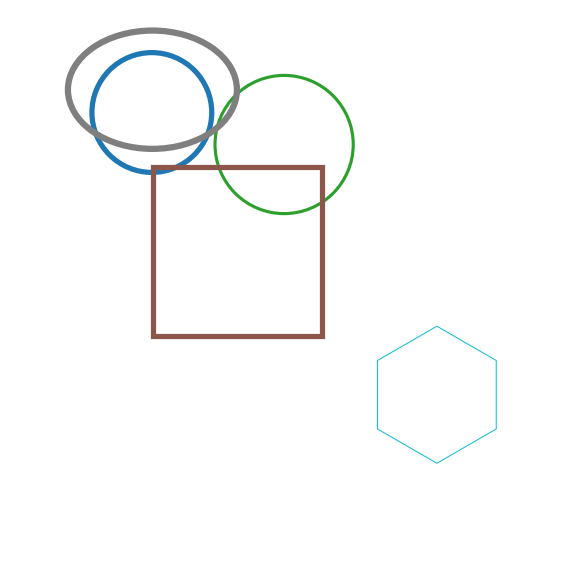[{"shape": "circle", "thickness": 2.5, "radius": 0.52, "center": [0.263, 0.804]}, {"shape": "circle", "thickness": 1.5, "radius": 0.6, "center": [0.492, 0.749]}, {"shape": "square", "thickness": 2.5, "radius": 0.73, "center": [0.412, 0.564]}, {"shape": "oval", "thickness": 3, "radius": 0.73, "center": [0.264, 0.844]}, {"shape": "hexagon", "thickness": 0.5, "radius": 0.59, "center": [0.757, 0.316]}]